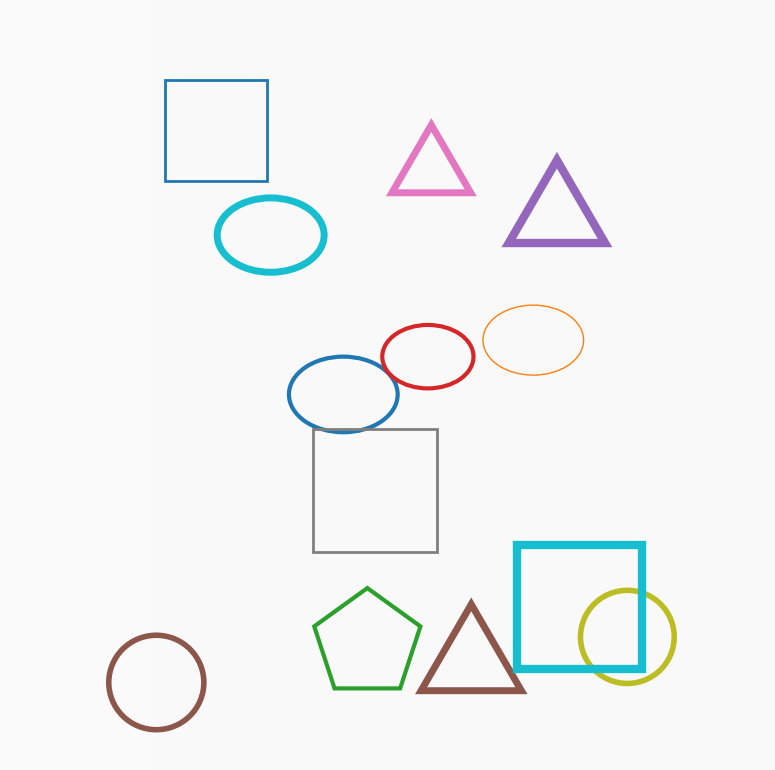[{"shape": "oval", "thickness": 1.5, "radius": 0.35, "center": [0.443, 0.488]}, {"shape": "square", "thickness": 1, "radius": 0.33, "center": [0.278, 0.831]}, {"shape": "oval", "thickness": 0.5, "radius": 0.32, "center": [0.688, 0.558]}, {"shape": "pentagon", "thickness": 1.5, "radius": 0.36, "center": [0.474, 0.164]}, {"shape": "oval", "thickness": 1.5, "radius": 0.29, "center": [0.552, 0.537]}, {"shape": "triangle", "thickness": 3, "radius": 0.36, "center": [0.719, 0.72]}, {"shape": "triangle", "thickness": 2.5, "radius": 0.37, "center": [0.608, 0.14]}, {"shape": "circle", "thickness": 2, "radius": 0.31, "center": [0.202, 0.114]}, {"shape": "triangle", "thickness": 2.5, "radius": 0.29, "center": [0.557, 0.779]}, {"shape": "square", "thickness": 1, "radius": 0.4, "center": [0.484, 0.363]}, {"shape": "circle", "thickness": 2, "radius": 0.3, "center": [0.809, 0.173]}, {"shape": "oval", "thickness": 2.5, "radius": 0.35, "center": [0.349, 0.695]}, {"shape": "square", "thickness": 3, "radius": 0.4, "center": [0.747, 0.212]}]